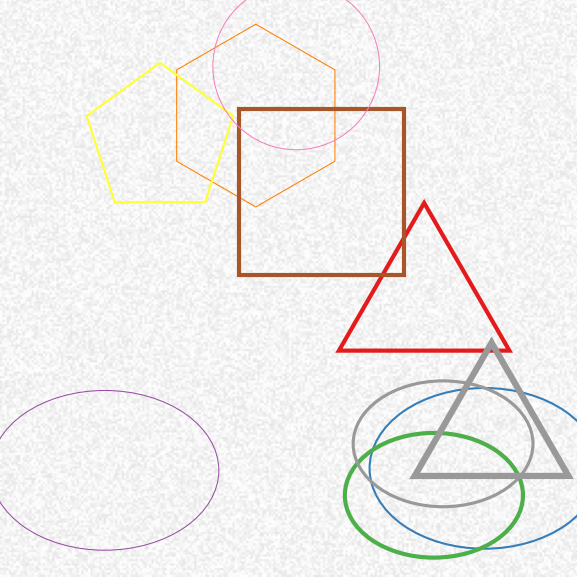[{"shape": "triangle", "thickness": 2, "radius": 0.85, "center": [0.734, 0.477]}, {"shape": "oval", "thickness": 1, "radius": 0.99, "center": [0.839, 0.188]}, {"shape": "oval", "thickness": 2, "radius": 0.77, "center": [0.751, 0.142]}, {"shape": "oval", "thickness": 0.5, "radius": 0.99, "center": [0.181, 0.185]}, {"shape": "hexagon", "thickness": 0.5, "radius": 0.79, "center": [0.443, 0.799]}, {"shape": "pentagon", "thickness": 1, "radius": 0.67, "center": [0.277, 0.757]}, {"shape": "square", "thickness": 2, "radius": 0.72, "center": [0.556, 0.667]}, {"shape": "circle", "thickness": 0.5, "radius": 0.72, "center": [0.513, 0.884]}, {"shape": "triangle", "thickness": 3, "radius": 0.77, "center": [0.851, 0.252]}, {"shape": "oval", "thickness": 1.5, "radius": 0.78, "center": [0.767, 0.231]}]